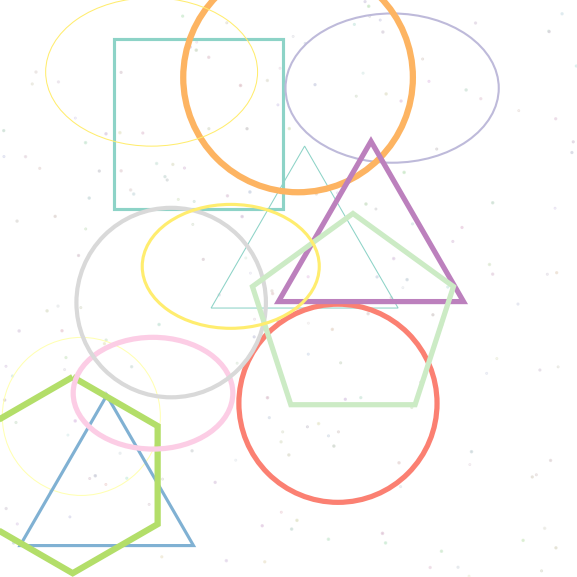[{"shape": "square", "thickness": 1.5, "radius": 0.73, "center": [0.344, 0.785]}, {"shape": "triangle", "thickness": 0.5, "radius": 0.93, "center": [0.527, 0.559]}, {"shape": "circle", "thickness": 0.5, "radius": 0.68, "center": [0.141, 0.278]}, {"shape": "oval", "thickness": 1, "radius": 0.92, "center": [0.679, 0.847]}, {"shape": "circle", "thickness": 2.5, "radius": 0.86, "center": [0.585, 0.301]}, {"shape": "triangle", "thickness": 1.5, "radius": 0.87, "center": [0.185, 0.141]}, {"shape": "circle", "thickness": 3, "radius": 0.99, "center": [0.516, 0.865]}, {"shape": "hexagon", "thickness": 3, "radius": 0.85, "center": [0.126, 0.176]}, {"shape": "oval", "thickness": 2.5, "radius": 0.69, "center": [0.265, 0.318]}, {"shape": "circle", "thickness": 2, "radius": 0.82, "center": [0.296, 0.475]}, {"shape": "triangle", "thickness": 2.5, "radius": 0.93, "center": [0.642, 0.569]}, {"shape": "pentagon", "thickness": 2.5, "radius": 0.92, "center": [0.611, 0.446]}, {"shape": "oval", "thickness": 0.5, "radius": 0.92, "center": [0.263, 0.875]}, {"shape": "oval", "thickness": 1.5, "radius": 0.77, "center": [0.4, 0.538]}]